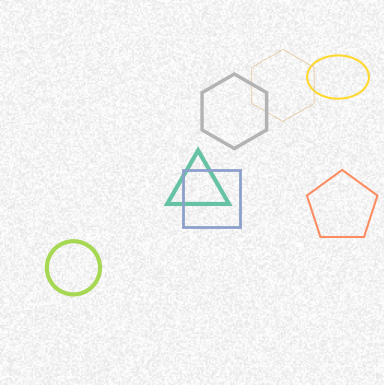[{"shape": "triangle", "thickness": 3, "radius": 0.46, "center": [0.515, 0.517]}, {"shape": "pentagon", "thickness": 1.5, "radius": 0.48, "center": [0.889, 0.462]}, {"shape": "square", "thickness": 2, "radius": 0.37, "center": [0.549, 0.485]}, {"shape": "circle", "thickness": 3, "radius": 0.35, "center": [0.191, 0.304]}, {"shape": "oval", "thickness": 1.5, "radius": 0.4, "center": [0.878, 0.8]}, {"shape": "hexagon", "thickness": 0.5, "radius": 0.47, "center": [0.735, 0.778]}, {"shape": "hexagon", "thickness": 2.5, "radius": 0.48, "center": [0.609, 0.711]}]